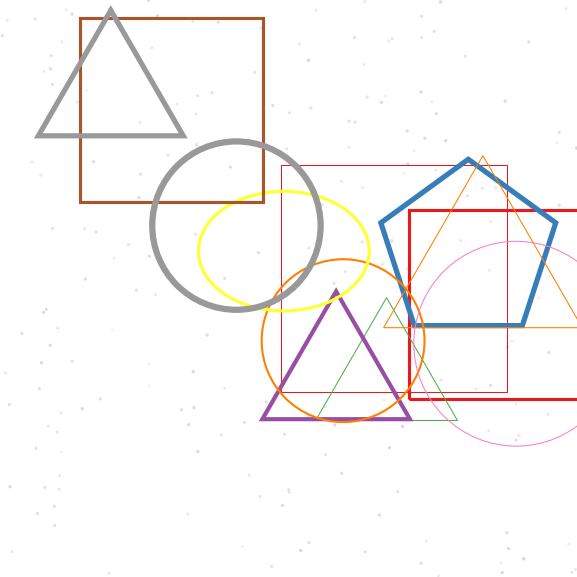[{"shape": "square", "thickness": 0.5, "radius": 0.98, "center": [0.682, 0.517]}, {"shape": "square", "thickness": 1.5, "radius": 0.82, "center": [0.871, 0.472]}, {"shape": "pentagon", "thickness": 2.5, "radius": 0.8, "center": [0.811, 0.564]}, {"shape": "triangle", "thickness": 0.5, "radius": 0.71, "center": [0.669, 0.342]}, {"shape": "triangle", "thickness": 2, "radius": 0.74, "center": [0.582, 0.347]}, {"shape": "triangle", "thickness": 0.5, "radius": 0.99, "center": [0.836, 0.531]}, {"shape": "circle", "thickness": 1, "radius": 0.7, "center": [0.594, 0.409]}, {"shape": "oval", "thickness": 1.5, "radius": 0.74, "center": [0.492, 0.564]}, {"shape": "square", "thickness": 1.5, "radius": 0.79, "center": [0.298, 0.809]}, {"shape": "circle", "thickness": 0.5, "radius": 0.89, "center": [0.894, 0.404]}, {"shape": "triangle", "thickness": 2.5, "radius": 0.72, "center": [0.192, 0.836]}, {"shape": "circle", "thickness": 3, "radius": 0.73, "center": [0.409, 0.608]}]